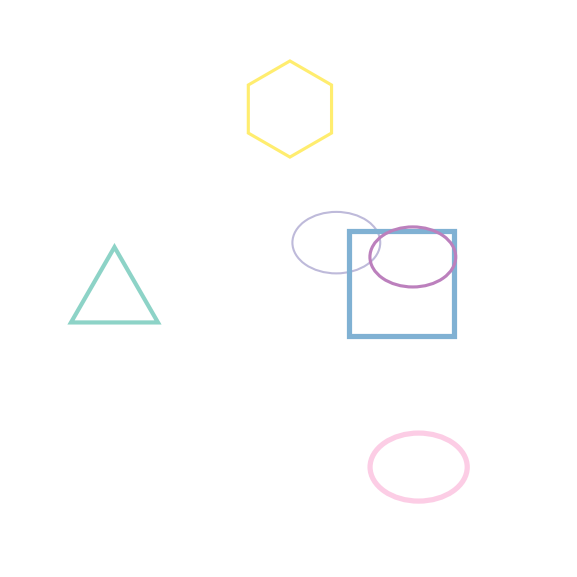[{"shape": "triangle", "thickness": 2, "radius": 0.43, "center": [0.198, 0.484]}, {"shape": "oval", "thickness": 1, "radius": 0.38, "center": [0.582, 0.579]}, {"shape": "square", "thickness": 2.5, "radius": 0.45, "center": [0.696, 0.509]}, {"shape": "oval", "thickness": 2.5, "radius": 0.42, "center": [0.725, 0.19]}, {"shape": "oval", "thickness": 1.5, "radius": 0.37, "center": [0.715, 0.554]}, {"shape": "hexagon", "thickness": 1.5, "radius": 0.42, "center": [0.502, 0.81]}]